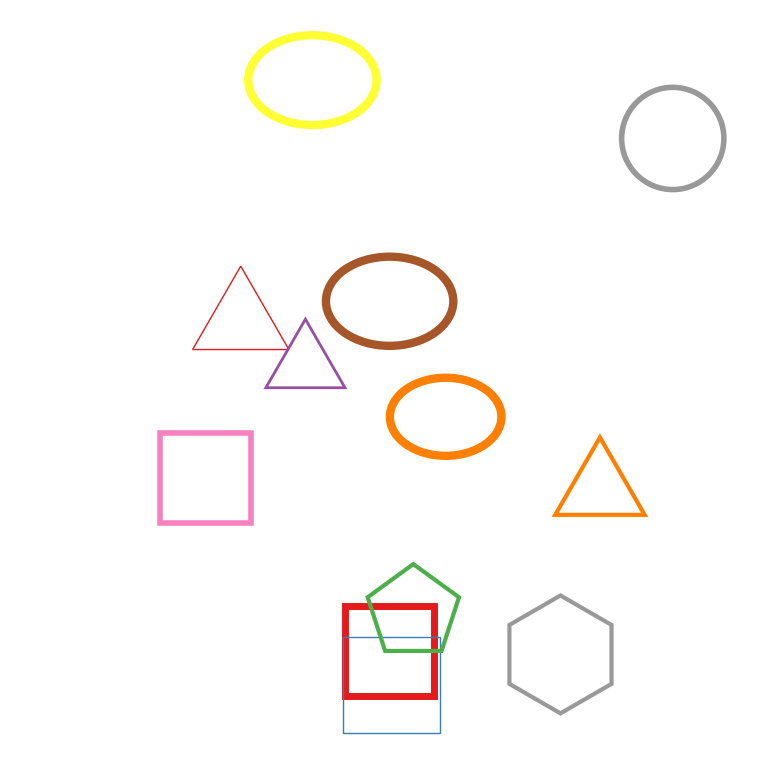[{"shape": "square", "thickness": 2.5, "radius": 0.29, "center": [0.506, 0.155]}, {"shape": "triangle", "thickness": 0.5, "radius": 0.36, "center": [0.313, 0.582]}, {"shape": "square", "thickness": 0.5, "radius": 0.31, "center": [0.508, 0.11]}, {"shape": "pentagon", "thickness": 1.5, "radius": 0.31, "center": [0.537, 0.205]}, {"shape": "triangle", "thickness": 1, "radius": 0.3, "center": [0.397, 0.526]}, {"shape": "triangle", "thickness": 1.5, "radius": 0.34, "center": [0.779, 0.365]}, {"shape": "oval", "thickness": 3, "radius": 0.36, "center": [0.579, 0.459]}, {"shape": "oval", "thickness": 3, "radius": 0.42, "center": [0.406, 0.896]}, {"shape": "oval", "thickness": 3, "radius": 0.41, "center": [0.506, 0.609]}, {"shape": "square", "thickness": 2, "radius": 0.3, "center": [0.267, 0.379]}, {"shape": "hexagon", "thickness": 1.5, "radius": 0.38, "center": [0.728, 0.15]}, {"shape": "circle", "thickness": 2, "radius": 0.33, "center": [0.874, 0.82]}]